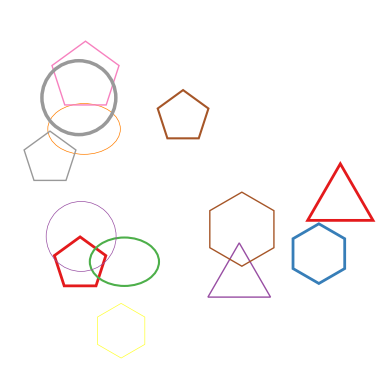[{"shape": "pentagon", "thickness": 2, "radius": 0.35, "center": [0.208, 0.314]}, {"shape": "triangle", "thickness": 2, "radius": 0.49, "center": [0.884, 0.477]}, {"shape": "hexagon", "thickness": 2, "radius": 0.39, "center": [0.828, 0.341]}, {"shape": "oval", "thickness": 1.5, "radius": 0.45, "center": [0.323, 0.32]}, {"shape": "triangle", "thickness": 1, "radius": 0.47, "center": [0.621, 0.275]}, {"shape": "circle", "thickness": 0.5, "radius": 0.45, "center": [0.211, 0.386]}, {"shape": "oval", "thickness": 0.5, "radius": 0.47, "center": [0.218, 0.665]}, {"shape": "hexagon", "thickness": 0.5, "radius": 0.36, "center": [0.315, 0.141]}, {"shape": "hexagon", "thickness": 1, "radius": 0.48, "center": [0.628, 0.405]}, {"shape": "pentagon", "thickness": 1.5, "radius": 0.35, "center": [0.476, 0.697]}, {"shape": "pentagon", "thickness": 1, "radius": 0.46, "center": [0.222, 0.801]}, {"shape": "pentagon", "thickness": 1, "radius": 0.35, "center": [0.13, 0.589]}, {"shape": "circle", "thickness": 2.5, "radius": 0.48, "center": [0.205, 0.746]}]